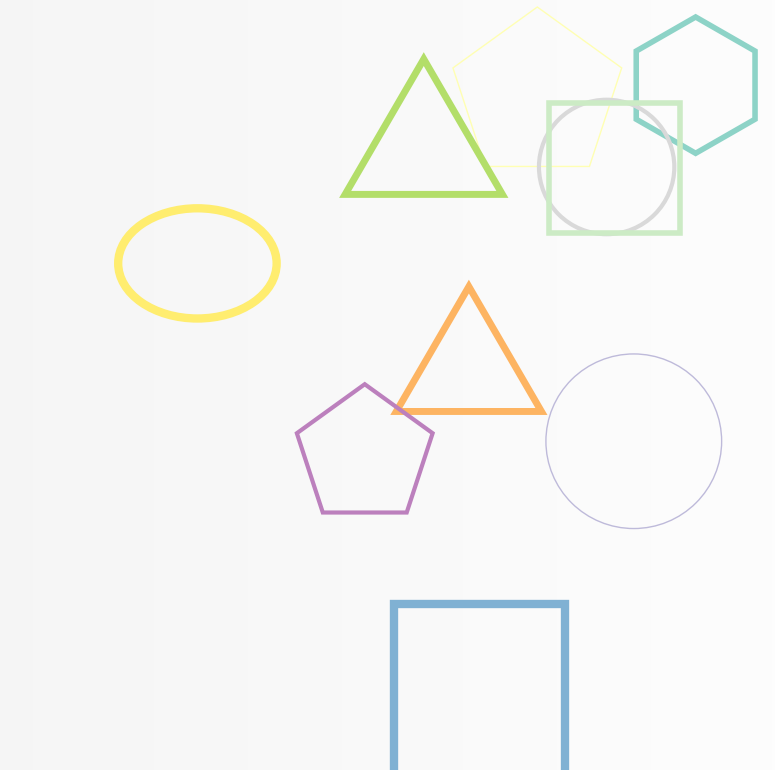[{"shape": "hexagon", "thickness": 2, "radius": 0.44, "center": [0.898, 0.889]}, {"shape": "pentagon", "thickness": 0.5, "radius": 0.57, "center": [0.693, 0.876]}, {"shape": "circle", "thickness": 0.5, "radius": 0.57, "center": [0.818, 0.427]}, {"shape": "square", "thickness": 3, "radius": 0.55, "center": [0.619, 0.106]}, {"shape": "triangle", "thickness": 2.5, "radius": 0.54, "center": [0.605, 0.52]}, {"shape": "triangle", "thickness": 2.5, "radius": 0.59, "center": [0.547, 0.806]}, {"shape": "circle", "thickness": 1.5, "radius": 0.44, "center": [0.783, 0.783]}, {"shape": "pentagon", "thickness": 1.5, "radius": 0.46, "center": [0.471, 0.409]}, {"shape": "square", "thickness": 2, "radius": 0.42, "center": [0.793, 0.782]}, {"shape": "oval", "thickness": 3, "radius": 0.51, "center": [0.255, 0.658]}]